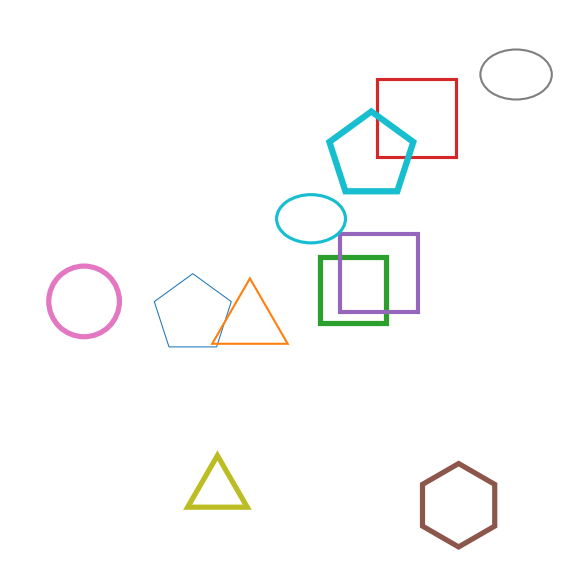[{"shape": "pentagon", "thickness": 0.5, "radius": 0.35, "center": [0.334, 0.455]}, {"shape": "triangle", "thickness": 1, "radius": 0.38, "center": [0.433, 0.442]}, {"shape": "square", "thickness": 2.5, "radius": 0.29, "center": [0.611, 0.497]}, {"shape": "square", "thickness": 1.5, "radius": 0.34, "center": [0.721, 0.795]}, {"shape": "square", "thickness": 2, "radius": 0.34, "center": [0.656, 0.527]}, {"shape": "hexagon", "thickness": 2.5, "radius": 0.36, "center": [0.794, 0.124]}, {"shape": "circle", "thickness": 2.5, "radius": 0.31, "center": [0.146, 0.477]}, {"shape": "oval", "thickness": 1, "radius": 0.31, "center": [0.894, 0.87]}, {"shape": "triangle", "thickness": 2.5, "radius": 0.3, "center": [0.376, 0.151]}, {"shape": "oval", "thickness": 1.5, "radius": 0.3, "center": [0.539, 0.62]}, {"shape": "pentagon", "thickness": 3, "radius": 0.38, "center": [0.643, 0.73]}]